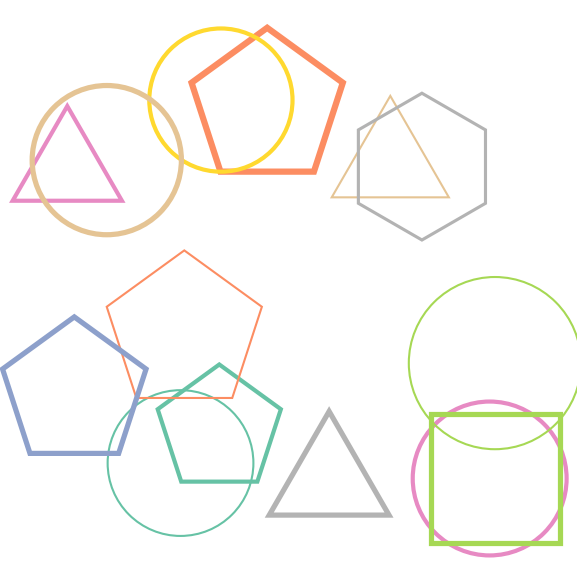[{"shape": "pentagon", "thickness": 2, "radius": 0.56, "center": [0.38, 0.256]}, {"shape": "circle", "thickness": 1, "radius": 0.63, "center": [0.313, 0.197]}, {"shape": "pentagon", "thickness": 1, "radius": 0.71, "center": [0.319, 0.424]}, {"shape": "pentagon", "thickness": 3, "radius": 0.69, "center": [0.463, 0.813]}, {"shape": "pentagon", "thickness": 2.5, "radius": 0.65, "center": [0.129, 0.32]}, {"shape": "circle", "thickness": 2, "radius": 0.67, "center": [0.848, 0.171]}, {"shape": "triangle", "thickness": 2, "radius": 0.55, "center": [0.117, 0.706]}, {"shape": "square", "thickness": 2.5, "radius": 0.56, "center": [0.857, 0.171]}, {"shape": "circle", "thickness": 1, "radius": 0.75, "center": [0.857, 0.37]}, {"shape": "circle", "thickness": 2, "radius": 0.62, "center": [0.383, 0.826]}, {"shape": "circle", "thickness": 2.5, "radius": 0.65, "center": [0.185, 0.722]}, {"shape": "triangle", "thickness": 1, "radius": 0.59, "center": [0.676, 0.716]}, {"shape": "triangle", "thickness": 2.5, "radius": 0.6, "center": [0.57, 0.167]}, {"shape": "hexagon", "thickness": 1.5, "radius": 0.64, "center": [0.731, 0.711]}]